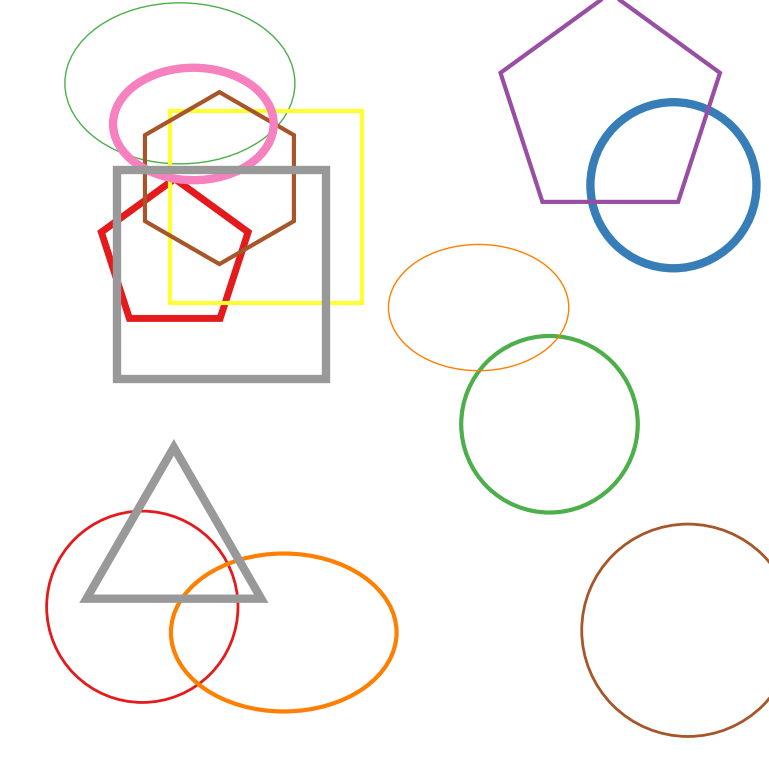[{"shape": "circle", "thickness": 1, "radius": 0.62, "center": [0.185, 0.212]}, {"shape": "pentagon", "thickness": 2.5, "radius": 0.5, "center": [0.227, 0.668]}, {"shape": "circle", "thickness": 3, "radius": 0.54, "center": [0.875, 0.759]}, {"shape": "oval", "thickness": 0.5, "radius": 0.75, "center": [0.234, 0.892]}, {"shape": "circle", "thickness": 1.5, "radius": 0.57, "center": [0.714, 0.449]}, {"shape": "pentagon", "thickness": 1.5, "radius": 0.75, "center": [0.793, 0.859]}, {"shape": "oval", "thickness": 0.5, "radius": 0.59, "center": [0.622, 0.601]}, {"shape": "oval", "thickness": 1.5, "radius": 0.73, "center": [0.369, 0.179]}, {"shape": "square", "thickness": 1.5, "radius": 0.62, "center": [0.345, 0.731]}, {"shape": "circle", "thickness": 1, "radius": 0.69, "center": [0.893, 0.181]}, {"shape": "hexagon", "thickness": 1.5, "radius": 0.56, "center": [0.285, 0.769]}, {"shape": "oval", "thickness": 3, "radius": 0.52, "center": [0.251, 0.839]}, {"shape": "square", "thickness": 3, "radius": 0.68, "center": [0.287, 0.643]}, {"shape": "triangle", "thickness": 3, "radius": 0.66, "center": [0.226, 0.288]}]